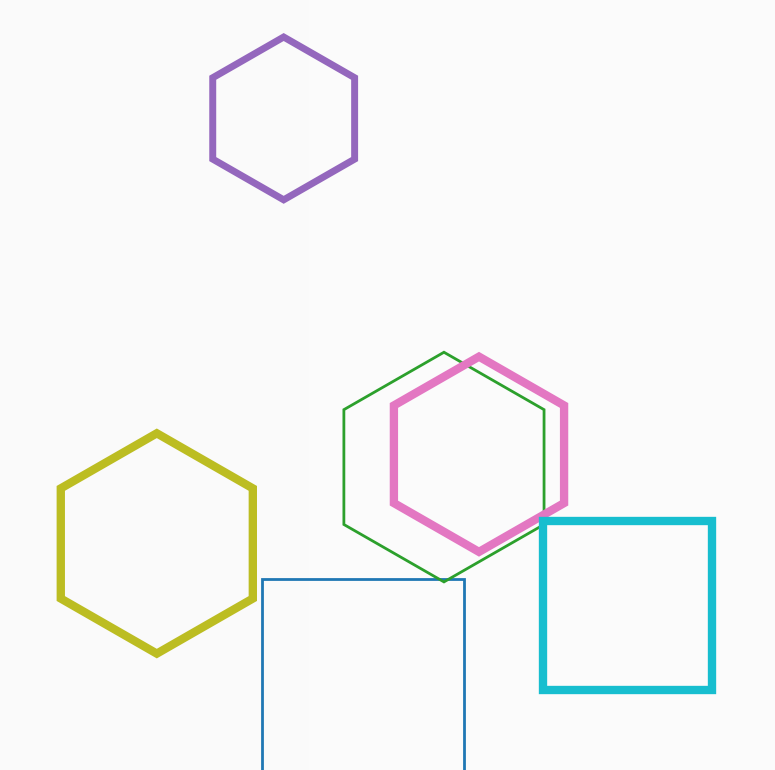[{"shape": "square", "thickness": 1, "radius": 0.65, "center": [0.468, 0.117]}, {"shape": "hexagon", "thickness": 1, "radius": 0.75, "center": [0.573, 0.393]}, {"shape": "hexagon", "thickness": 2.5, "radius": 0.53, "center": [0.366, 0.846]}, {"shape": "hexagon", "thickness": 3, "radius": 0.63, "center": [0.618, 0.41]}, {"shape": "hexagon", "thickness": 3, "radius": 0.72, "center": [0.202, 0.294]}, {"shape": "square", "thickness": 3, "radius": 0.55, "center": [0.81, 0.214]}]